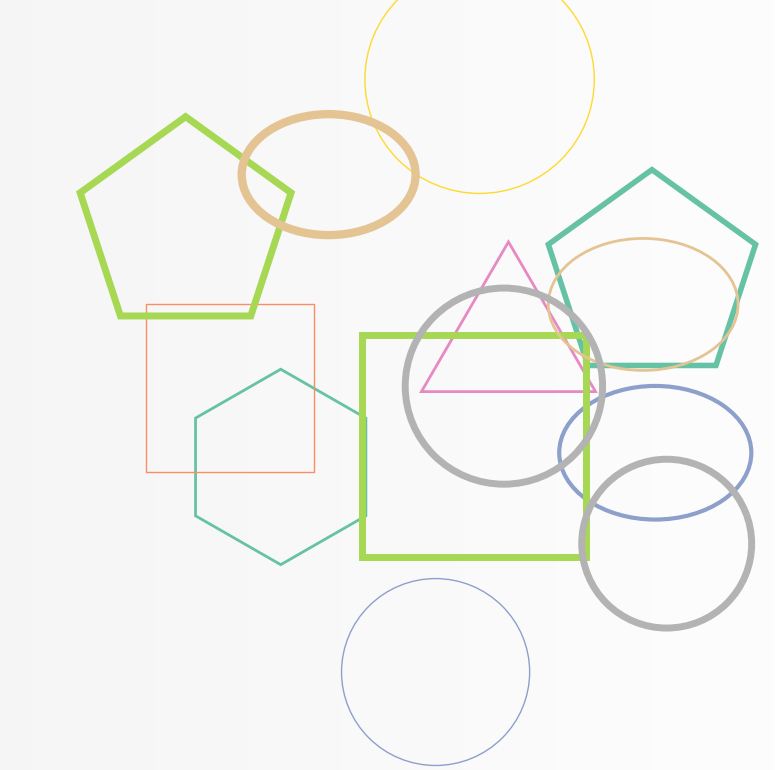[{"shape": "hexagon", "thickness": 1, "radius": 0.63, "center": [0.362, 0.394]}, {"shape": "pentagon", "thickness": 2, "radius": 0.7, "center": [0.841, 0.639]}, {"shape": "square", "thickness": 0.5, "radius": 0.54, "center": [0.297, 0.496]}, {"shape": "circle", "thickness": 0.5, "radius": 0.61, "center": [0.562, 0.127]}, {"shape": "oval", "thickness": 1.5, "radius": 0.62, "center": [0.846, 0.412]}, {"shape": "triangle", "thickness": 1, "radius": 0.65, "center": [0.656, 0.556]}, {"shape": "pentagon", "thickness": 2.5, "radius": 0.72, "center": [0.24, 0.705]}, {"shape": "square", "thickness": 2.5, "radius": 0.72, "center": [0.611, 0.42]}, {"shape": "circle", "thickness": 0.5, "radius": 0.74, "center": [0.619, 0.897]}, {"shape": "oval", "thickness": 3, "radius": 0.56, "center": [0.424, 0.773]}, {"shape": "oval", "thickness": 1, "radius": 0.61, "center": [0.83, 0.605]}, {"shape": "circle", "thickness": 2.5, "radius": 0.64, "center": [0.65, 0.499]}, {"shape": "circle", "thickness": 2.5, "radius": 0.55, "center": [0.86, 0.294]}]